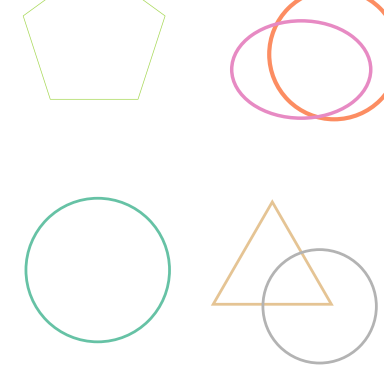[{"shape": "circle", "thickness": 2, "radius": 0.93, "center": [0.254, 0.299]}, {"shape": "circle", "thickness": 3, "radius": 0.84, "center": [0.868, 0.859]}, {"shape": "oval", "thickness": 2.5, "radius": 0.9, "center": [0.782, 0.819]}, {"shape": "pentagon", "thickness": 0.5, "radius": 0.97, "center": [0.245, 0.899]}, {"shape": "triangle", "thickness": 2, "radius": 0.89, "center": [0.707, 0.298]}, {"shape": "circle", "thickness": 2, "radius": 0.74, "center": [0.83, 0.204]}]